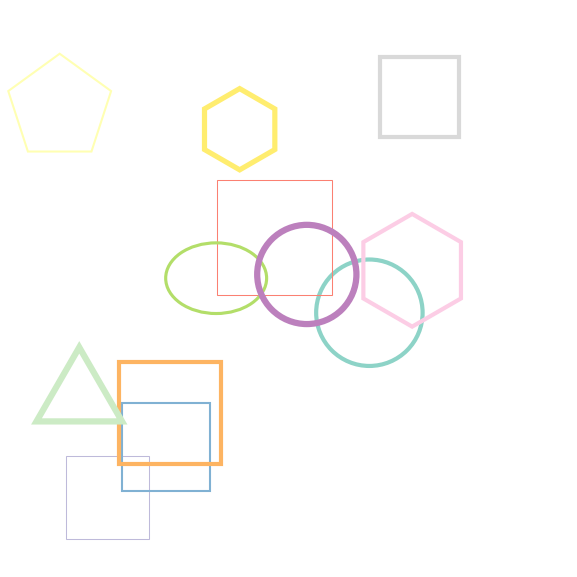[{"shape": "circle", "thickness": 2, "radius": 0.46, "center": [0.64, 0.458]}, {"shape": "pentagon", "thickness": 1, "radius": 0.47, "center": [0.103, 0.812]}, {"shape": "square", "thickness": 0.5, "radius": 0.36, "center": [0.186, 0.137]}, {"shape": "square", "thickness": 0.5, "radius": 0.5, "center": [0.476, 0.588]}, {"shape": "square", "thickness": 1, "radius": 0.38, "center": [0.287, 0.225]}, {"shape": "square", "thickness": 2, "radius": 0.44, "center": [0.295, 0.283]}, {"shape": "oval", "thickness": 1.5, "radius": 0.44, "center": [0.374, 0.517]}, {"shape": "hexagon", "thickness": 2, "radius": 0.49, "center": [0.714, 0.531]}, {"shape": "square", "thickness": 2, "radius": 0.34, "center": [0.727, 0.831]}, {"shape": "circle", "thickness": 3, "radius": 0.43, "center": [0.531, 0.524]}, {"shape": "triangle", "thickness": 3, "radius": 0.43, "center": [0.137, 0.312]}, {"shape": "hexagon", "thickness": 2.5, "radius": 0.35, "center": [0.415, 0.775]}]